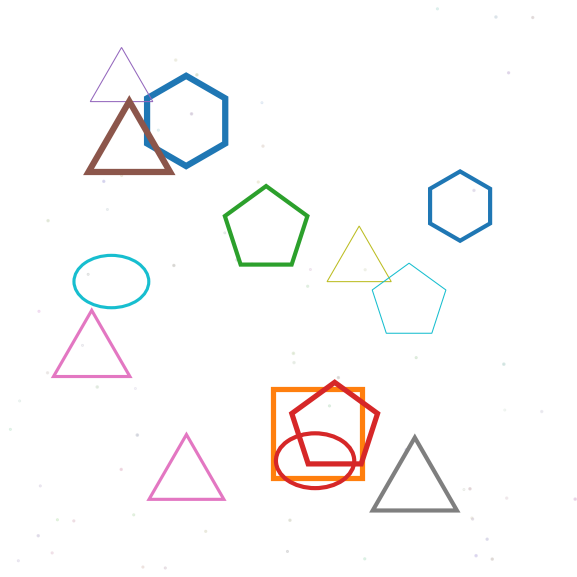[{"shape": "hexagon", "thickness": 2, "radius": 0.3, "center": [0.797, 0.642]}, {"shape": "hexagon", "thickness": 3, "radius": 0.39, "center": [0.322, 0.79]}, {"shape": "square", "thickness": 2.5, "radius": 0.39, "center": [0.549, 0.248]}, {"shape": "pentagon", "thickness": 2, "radius": 0.38, "center": [0.461, 0.602]}, {"shape": "oval", "thickness": 2, "radius": 0.34, "center": [0.546, 0.201]}, {"shape": "pentagon", "thickness": 2.5, "radius": 0.39, "center": [0.58, 0.259]}, {"shape": "triangle", "thickness": 0.5, "radius": 0.31, "center": [0.21, 0.854]}, {"shape": "triangle", "thickness": 3, "radius": 0.41, "center": [0.224, 0.742]}, {"shape": "triangle", "thickness": 1.5, "radius": 0.37, "center": [0.323, 0.172]}, {"shape": "triangle", "thickness": 1.5, "radius": 0.38, "center": [0.159, 0.385]}, {"shape": "triangle", "thickness": 2, "radius": 0.42, "center": [0.718, 0.157]}, {"shape": "triangle", "thickness": 0.5, "radius": 0.32, "center": [0.622, 0.544]}, {"shape": "oval", "thickness": 1.5, "radius": 0.32, "center": [0.193, 0.512]}, {"shape": "pentagon", "thickness": 0.5, "radius": 0.34, "center": [0.708, 0.476]}]